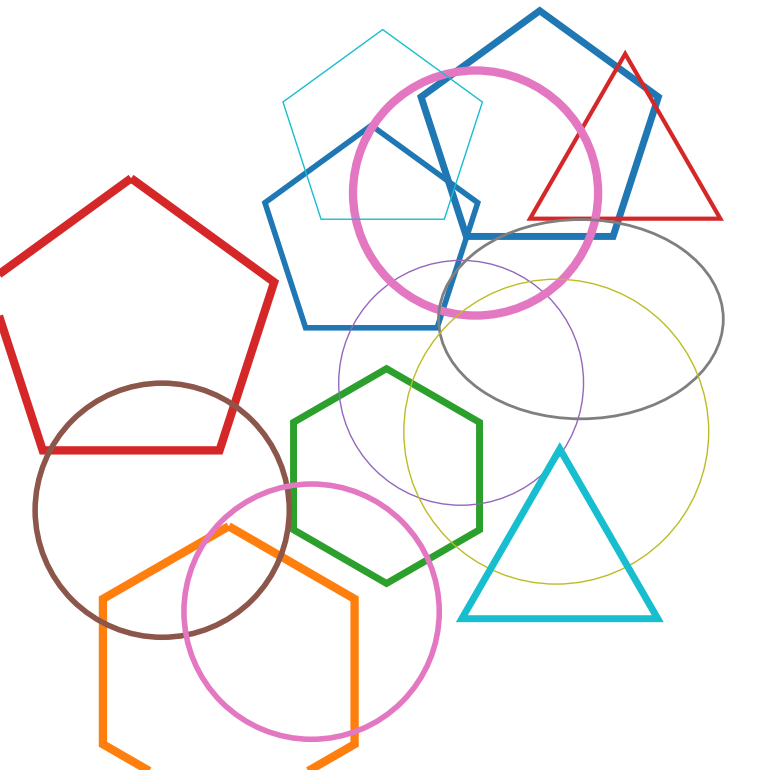[{"shape": "pentagon", "thickness": 2.5, "radius": 0.81, "center": [0.701, 0.824]}, {"shape": "pentagon", "thickness": 2, "radius": 0.73, "center": [0.482, 0.692]}, {"shape": "hexagon", "thickness": 3, "radius": 0.94, "center": [0.297, 0.128]}, {"shape": "hexagon", "thickness": 2.5, "radius": 0.7, "center": [0.502, 0.382]}, {"shape": "pentagon", "thickness": 3, "radius": 0.98, "center": [0.17, 0.573]}, {"shape": "triangle", "thickness": 1.5, "radius": 0.71, "center": [0.812, 0.787]}, {"shape": "circle", "thickness": 0.5, "radius": 0.79, "center": [0.599, 0.503]}, {"shape": "circle", "thickness": 2, "radius": 0.83, "center": [0.211, 0.337]}, {"shape": "circle", "thickness": 3, "radius": 0.8, "center": [0.618, 0.749]}, {"shape": "circle", "thickness": 2, "radius": 0.83, "center": [0.405, 0.206]}, {"shape": "oval", "thickness": 1, "radius": 0.92, "center": [0.754, 0.585]}, {"shape": "circle", "thickness": 0.5, "radius": 0.99, "center": [0.722, 0.439]}, {"shape": "pentagon", "thickness": 0.5, "radius": 0.68, "center": [0.497, 0.825]}, {"shape": "triangle", "thickness": 2.5, "radius": 0.73, "center": [0.727, 0.27]}]